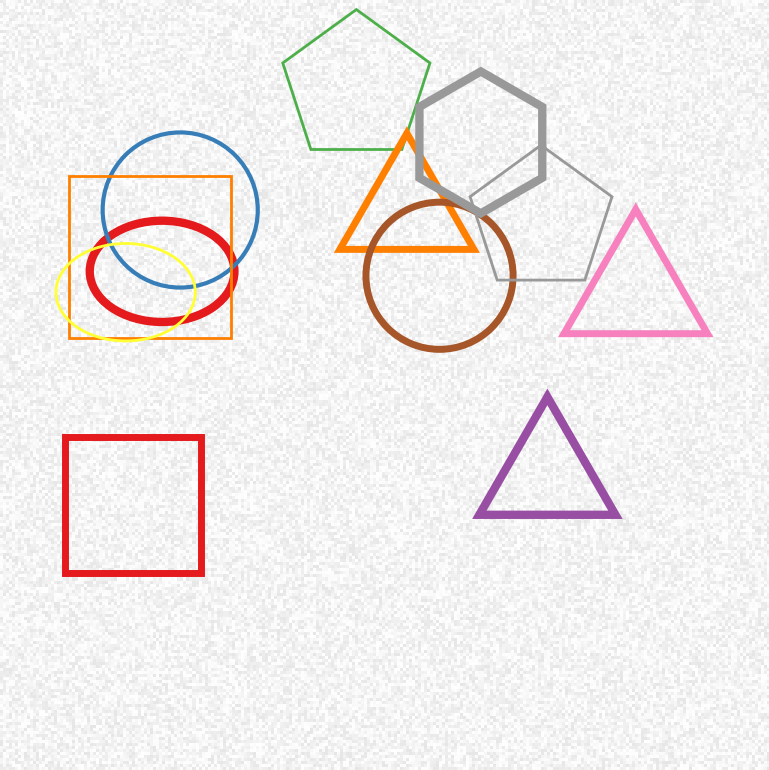[{"shape": "oval", "thickness": 3, "radius": 0.47, "center": [0.211, 0.648]}, {"shape": "square", "thickness": 2.5, "radius": 0.44, "center": [0.173, 0.344]}, {"shape": "circle", "thickness": 1.5, "radius": 0.5, "center": [0.234, 0.727]}, {"shape": "pentagon", "thickness": 1, "radius": 0.5, "center": [0.463, 0.887]}, {"shape": "triangle", "thickness": 3, "radius": 0.51, "center": [0.711, 0.382]}, {"shape": "triangle", "thickness": 2.5, "radius": 0.5, "center": [0.528, 0.726]}, {"shape": "square", "thickness": 1, "radius": 0.53, "center": [0.195, 0.666]}, {"shape": "oval", "thickness": 1, "radius": 0.45, "center": [0.163, 0.62]}, {"shape": "circle", "thickness": 2.5, "radius": 0.48, "center": [0.571, 0.642]}, {"shape": "triangle", "thickness": 2.5, "radius": 0.54, "center": [0.826, 0.62]}, {"shape": "pentagon", "thickness": 1, "radius": 0.48, "center": [0.703, 0.715]}, {"shape": "hexagon", "thickness": 3, "radius": 0.46, "center": [0.624, 0.815]}]